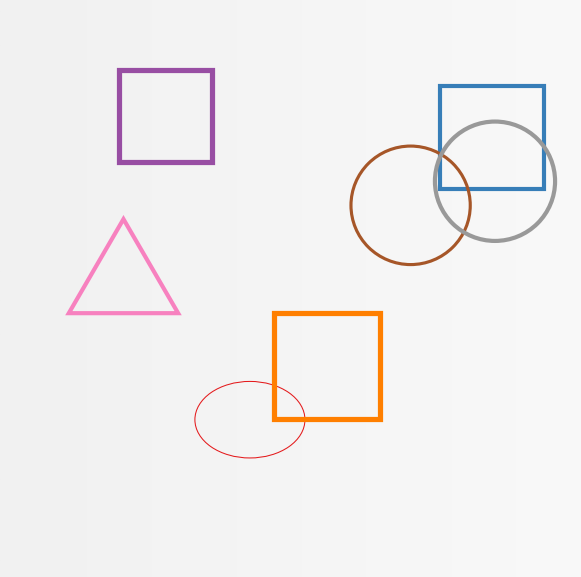[{"shape": "oval", "thickness": 0.5, "radius": 0.47, "center": [0.43, 0.272]}, {"shape": "square", "thickness": 2, "radius": 0.45, "center": [0.847, 0.761]}, {"shape": "square", "thickness": 2.5, "radius": 0.4, "center": [0.285, 0.799]}, {"shape": "square", "thickness": 2.5, "radius": 0.46, "center": [0.563, 0.366]}, {"shape": "circle", "thickness": 1.5, "radius": 0.51, "center": [0.706, 0.644]}, {"shape": "triangle", "thickness": 2, "radius": 0.54, "center": [0.212, 0.511]}, {"shape": "circle", "thickness": 2, "radius": 0.52, "center": [0.852, 0.685]}]